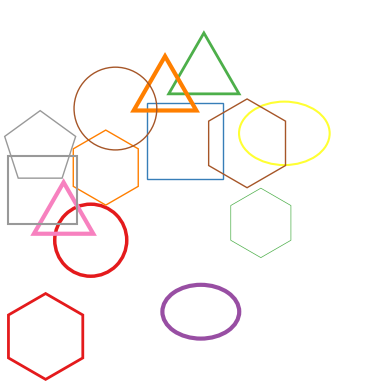[{"shape": "circle", "thickness": 2.5, "radius": 0.47, "center": [0.236, 0.376]}, {"shape": "hexagon", "thickness": 2, "radius": 0.56, "center": [0.118, 0.126]}, {"shape": "square", "thickness": 1, "radius": 0.49, "center": [0.48, 0.633]}, {"shape": "triangle", "thickness": 2, "radius": 0.53, "center": [0.53, 0.809]}, {"shape": "hexagon", "thickness": 0.5, "radius": 0.45, "center": [0.677, 0.421]}, {"shape": "oval", "thickness": 3, "radius": 0.5, "center": [0.522, 0.19]}, {"shape": "hexagon", "thickness": 1, "radius": 0.49, "center": [0.275, 0.565]}, {"shape": "triangle", "thickness": 3, "radius": 0.47, "center": [0.429, 0.76]}, {"shape": "oval", "thickness": 1.5, "radius": 0.59, "center": [0.739, 0.654]}, {"shape": "hexagon", "thickness": 1, "radius": 0.58, "center": [0.642, 0.628]}, {"shape": "circle", "thickness": 1, "radius": 0.54, "center": [0.3, 0.718]}, {"shape": "triangle", "thickness": 3, "radius": 0.44, "center": [0.165, 0.437]}, {"shape": "pentagon", "thickness": 1, "radius": 0.48, "center": [0.104, 0.616]}, {"shape": "square", "thickness": 1.5, "radius": 0.45, "center": [0.11, 0.506]}]